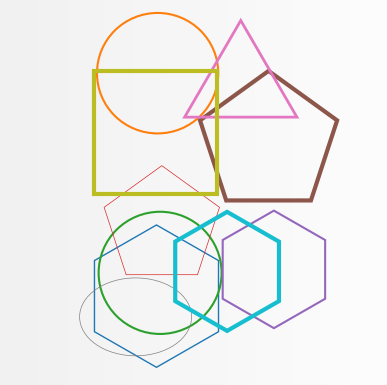[{"shape": "hexagon", "thickness": 1, "radius": 0.92, "center": [0.404, 0.231]}, {"shape": "circle", "thickness": 1.5, "radius": 0.78, "center": [0.407, 0.81]}, {"shape": "circle", "thickness": 1.5, "radius": 0.79, "center": [0.413, 0.291]}, {"shape": "pentagon", "thickness": 0.5, "radius": 0.78, "center": [0.418, 0.413]}, {"shape": "hexagon", "thickness": 1.5, "radius": 0.76, "center": [0.707, 0.3]}, {"shape": "pentagon", "thickness": 3, "radius": 0.93, "center": [0.693, 0.63]}, {"shape": "triangle", "thickness": 2, "radius": 0.84, "center": [0.621, 0.779]}, {"shape": "oval", "thickness": 0.5, "radius": 0.72, "center": [0.35, 0.177]}, {"shape": "square", "thickness": 3, "radius": 0.8, "center": [0.402, 0.656]}, {"shape": "hexagon", "thickness": 3, "radius": 0.77, "center": [0.586, 0.295]}]